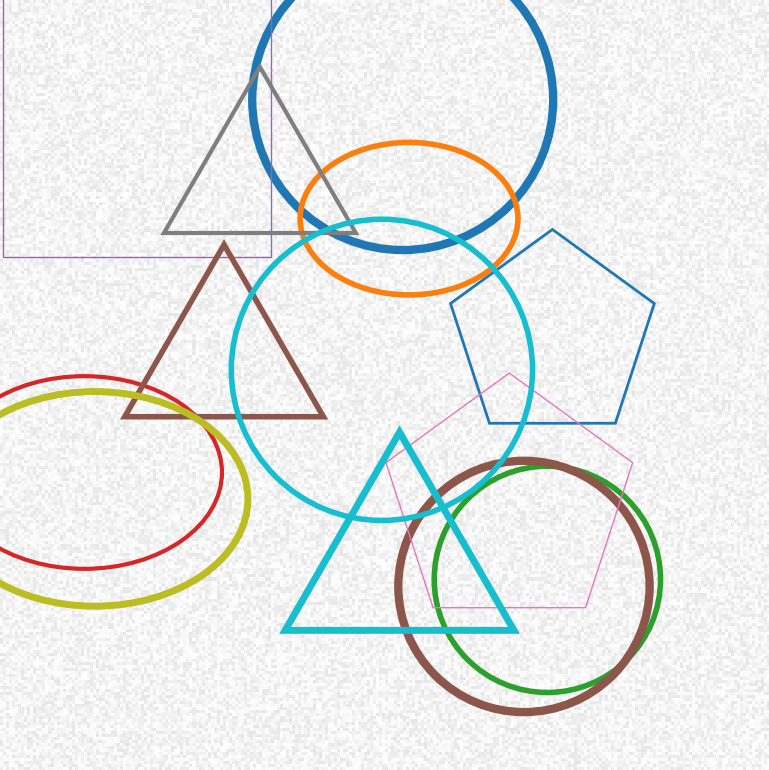[{"shape": "circle", "thickness": 3, "radius": 0.98, "center": [0.523, 0.871]}, {"shape": "pentagon", "thickness": 1, "radius": 0.7, "center": [0.717, 0.563]}, {"shape": "oval", "thickness": 2, "radius": 0.71, "center": [0.531, 0.716]}, {"shape": "circle", "thickness": 2, "radius": 0.73, "center": [0.711, 0.248]}, {"shape": "oval", "thickness": 1.5, "radius": 0.89, "center": [0.11, 0.386]}, {"shape": "square", "thickness": 0.5, "radius": 0.87, "center": [0.177, 0.841]}, {"shape": "circle", "thickness": 3, "radius": 0.82, "center": [0.68, 0.238]}, {"shape": "triangle", "thickness": 2, "radius": 0.74, "center": [0.291, 0.533]}, {"shape": "pentagon", "thickness": 0.5, "radius": 0.84, "center": [0.661, 0.347]}, {"shape": "triangle", "thickness": 1.5, "radius": 0.72, "center": [0.338, 0.769]}, {"shape": "oval", "thickness": 2.5, "radius": 1.0, "center": [0.123, 0.352]}, {"shape": "triangle", "thickness": 2.5, "radius": 0.86, "center": [0.519, 0.267]}, {"shape": "circle", "thickness": 2, "radius": 0.98, "center": [0.496, 0.52]}]